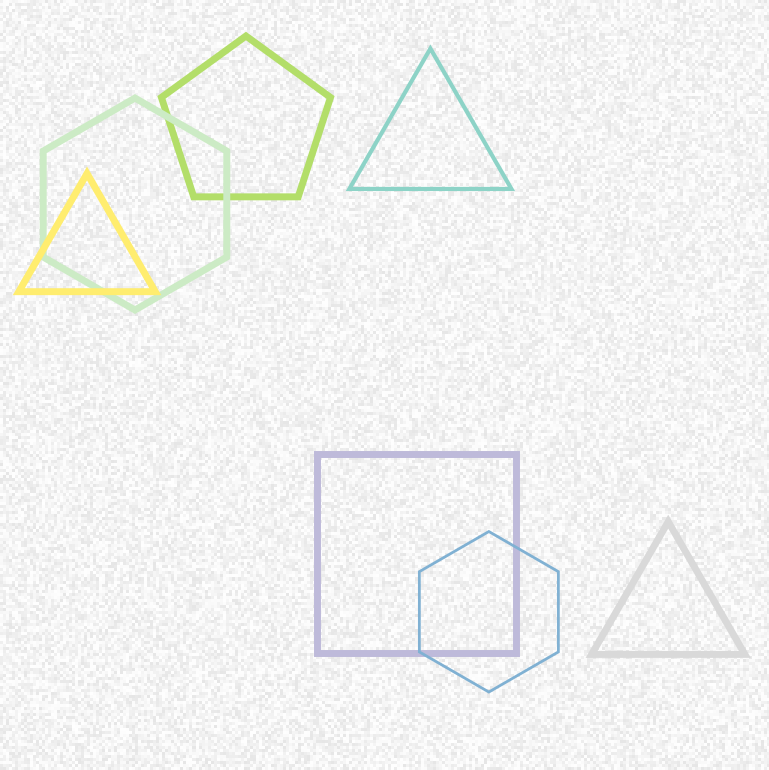[{"shape": "triangle", "thickness": 1.5, "radius": 0.61, "center": [0.559, 0.815]}, {"shape": "square", "thickness": 2.5, "radius": 0.65, "center": [0.541, 0.282]}, {"shape": "hexagon", "thickness": 1, "radius": 0.52, "center": [0.635, 0.205]}, {"shape": "pentagon", "thickness": 2.5, "radius": 0.58, "center": [0.319, 0.838]}, {"shape": "triangle", "thickness": 2.5, "radius": 0.57, "center": [0.868, 0.208]}, {"shape": "hexagon", "thickness": 2.5, "radius": 0.69, "center": [0.175, 0.735]}, {"shape": "triangle", "thickness": 2.5, "radius": 0.51, "center": [0.113, 0.672]}]